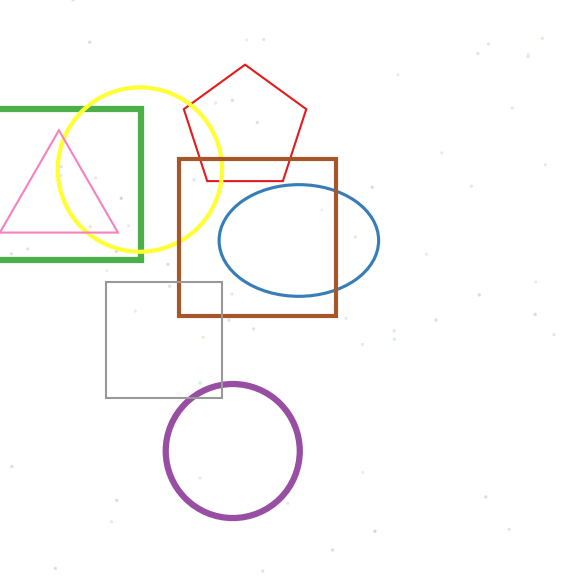[{"shape": "pentagon", "thickness": 1, "radius": 0.56, "center": [0.424, 0.776]}, {"shape": "oval", "thickness": 1.5, "radius": 0.69, "center": [0.518, 0.583]}, {"shape": "square", "thickness": 3, "radius": 0.65, "center": [0.113, 0.68]}, {"shape": "circle", "thickness": 3, "radius": 0.58, "center": [0.403, 0.218]}, {"shape": "circle", "thickness": 2, "radius": 0.71, "center": [0.242, 0.706]}, {"shape": "square", "thickness": 2, "radius": 0.68, "center": [0.446, 0.588]}, {"shape": "triangle", "thickness": 1, "radius": 0.59, "center": [0.102, 0.655]}, {"shape": "square", "thickness": 1, "radius": 0.5, "center": [0.284, 0.41]}]